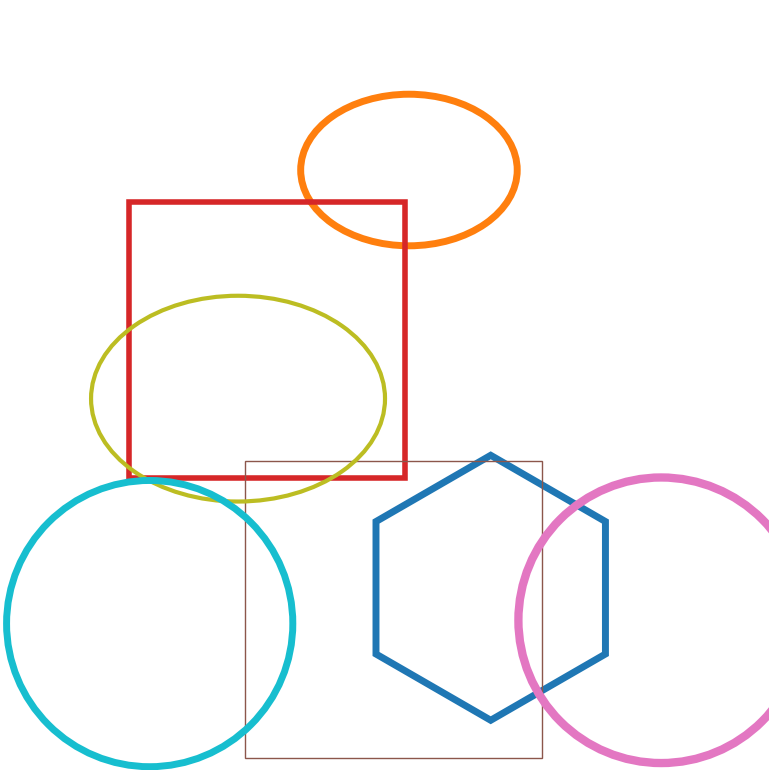[{"shape": "hexagon", "thickness": 2.5, "radius": 0.86, "center": [0.637, 0.237]}, {"shape": "oval", "thickness": 2.5, "radius": 0.7, "center": [0.531, 0.779]}, {"shape": "square", "thickness": 2, "radius": 0.9, "center": [0.347, 0.559]}, {"shape": "square", "thickness": 0.5, "radius": 0.96, "center": [0.511, 0.208]}, {"shape": "circle", "thickness": 3, "radius": 0.93, "center": [0.859, 0.194]}, {"shape": "oval", "thickness": 1.5, "radius": 0.95, "center": [0.309, 0.482]}, {"shape": "circle", "thickness": 2.5, "radius": 0.93, "center": [0.194, 0.19]}]